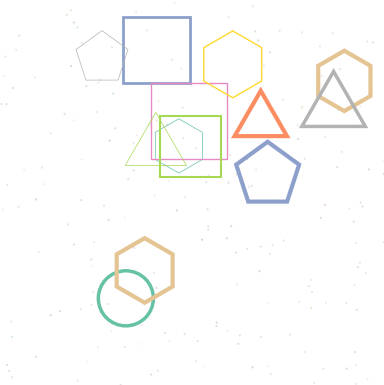[{"shape": "hexagon", "thickness": 0.5, "radius": 0.35, "center": [0.464, 0.621]}, {"shape": "circle", "thickness": 2.5, "radius": 0.36, "center": [0.327, 0.225]}, {"shape": "triangle", "thickness": 3, "radius": 0.39, "center": [0.677, 0.686]}, {"shape": "pentagon", "thickness": 3, "radius": 0.43, "center": [0.695, 0.546]}, {"shape": "square", "thickness": 2, "radius": 0.43, "center": [0.407, 0.87]}, {"shape": "square", "thickness": 1, "radius": 0.49, "center": [0.491, 0.685]}, {"shape": "square", "thickness": 1.5, "radius": 0.39, "center": [0.494, 0.62]}, {"shape": "triangle", "thickness": 0.5, "radius": 0.46, "center": [0.405, 0.616]}, {"shape": "hexagon", "thickness": 1, "radius": 0.43, "center": [0.605, 0.833]}, {"shape": "hexagon", "thickness": 3, "radius": 0.42, "center": [0.376, 0.298]}, {"shape": "hexagon", "thickness": 3, "radius": 0.39, "center": [0.894, 0.79]}, {"shape": "triangle", "thickness": 2.5, "radius": 0.48, "center": [0.866, 0.719]}, {"shape": "pentagon", "thickness": 0.5, "radius": 0.35, "center": [0.265, 0.849]}]